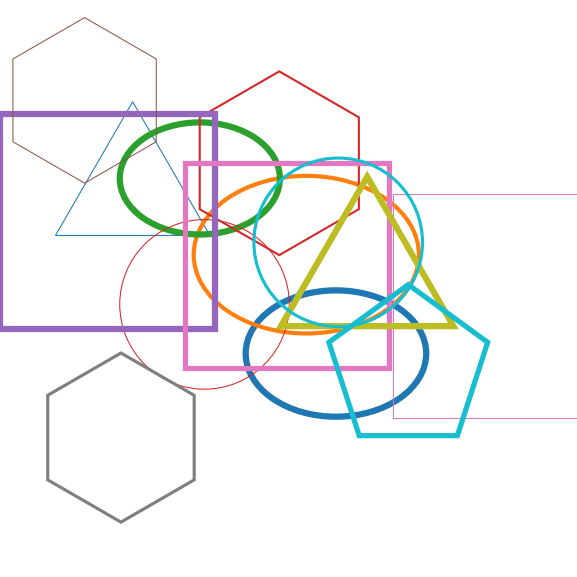[{"shape": "oval", "thickness": 3, "radius": 0.78, "center": [0.582, 0.387]}, {"shape": "triangle", "thickness": 0.5, "radius": 0.77, "center": [0.23, 0.669]}, {"shape": "oval", "thickness": 2, "radius": 0.97, "center": [0.53, 0.558]}, {"shape": "oval", "thickness": 3, "radius": 0.69, "center": [0.346, 0.69]}, {"shape": "circle", "thickness": 0.5, "radius": 0.73, "center": [0.354, 0.472]}, {"shape": "hexagon", "thickness": 1, "radius": 0.8, "center": [0.484, 0.716]}, {"shape": "square", "thickness": 3, "radius": 0.93, "center": [0.187, 0.616]}, {"shape": "hexagon", "thickness": 0.5, "radius": 0.72, "center": [0.146, 0.825]}, {"shape": "square", "thickness": 0.5, "radius": 0.97, "center": [0.875, 0.469]}, {"shape": "square", "thickness": 2.5, "radius": 0.88, "center": [0.497, 0.539]}, {"shape": "hexagon", "thickness": 1.5, "radius": 0.73, "center": [0.209, 0.241]}, {"shape": "triangle", "thickness": 3, "radius": 0.86, "center": [0.636, 0.521]}, {"shape": "circle", "thickness": 1.5, "radius": 0.73, "center": [0.586, 0.58]}, {"shape": "pentagon", "thickness": 2.5, "radius": 0.72, "center": [0.707, 0.362]}]